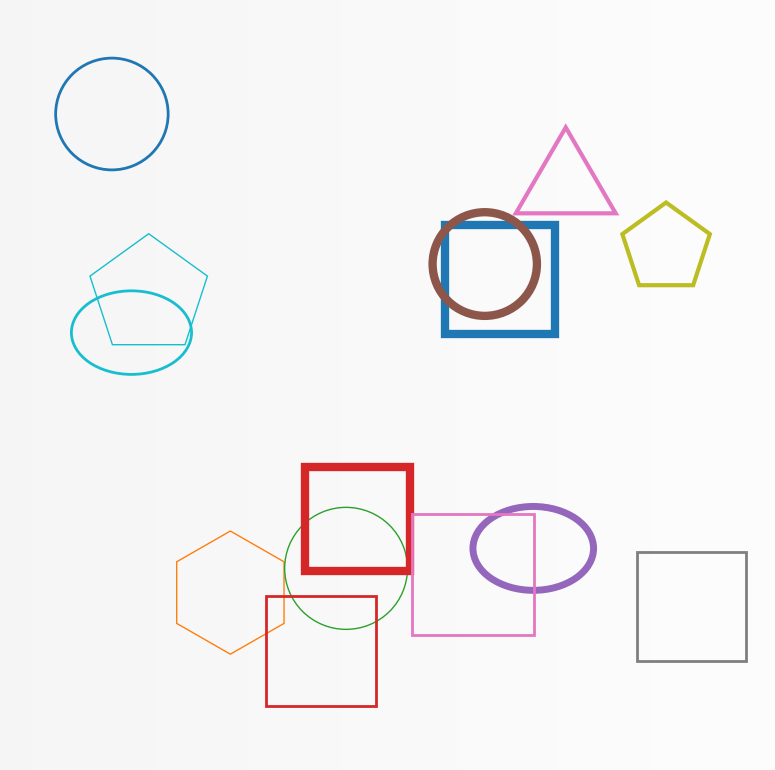[{"shape": "square", "thickness": 3, "radius": 0.35, "center": [0.646, 0.637]}, {"shape": "circle", "thickness": 1, "radius": 0.36, "center": [0.144, 0.852]}, {"shape": "hexagon", "thickness": 0.5, "radius": 0.4, "center": [0.297, 0.23]}, {"shape": "circle", "thickness": 0.5, "radius": 0.4, "center": [0.447, 0.262]}, {"shape": "square", "thickness": 3, "radius": 0.34, "center": [0.462, 0.326]}, {"shape": "square", "thickness": 1, "radius": 0.36, "center": [0.414, 0.155]}, {"shape": "oval", "thickness": 2.5, "radius": 0.39, "center": [0.688, 0.288]}, {"shape": "circle", "thickness": 3, "radius": 0.34, "center": [0.625, 0.657]}, {"shape": "triangle", "thickness": 1.5, "radius": 0.37, "center": [0.73, 0.76]}, {"shape": "square", "thickness": 1, "radius": 0.39, "center": [0.611, 0.253]}, {"shape": "square", "thickness": 1, "radius": 0.35, "center": [0.892, 0.213]}, {"shape": "pentagon", "thickness": 1.5, "radius": 0.3, "center": [0.86, 0.678]}, {"shape": "oval", "thickness": 1, "radius": 0.39, "center": [0.17, 0.568]}, {"shape": "pentagon", "thickness": 0.5, "radius": 0.4, "center": [0.192, 0.617]}]